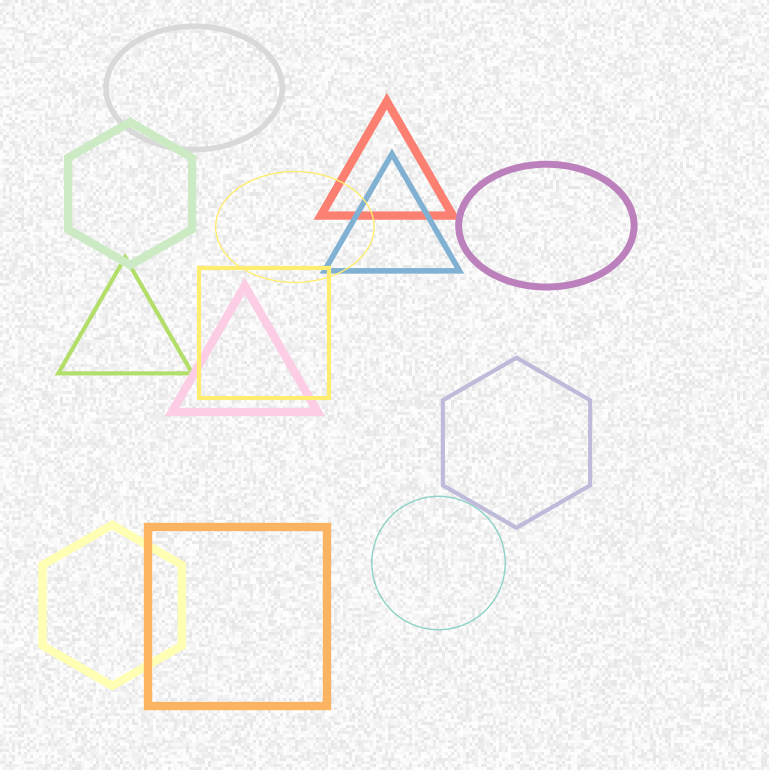[{"shape": "circle", "thickness": 0.5, "radius": 0.43, "center": [0.57, 0.269]}, {"shape": "hexagon", "thickness": 3, "radius": 0.52, "center": [0.146, 0.214]}, {"shape": "hexagon", "thickness": 1.5, "radius": 0.55, "center": [0.671, 0.425]}, {"shape": "triangle", "thickness": 3, "radius": 0.49, "center": [0.502, 0.77]}, {"shape": "triangle", "thickness": 2, "radius": 0.51, "center": [0.509, 0.699]}, {"shape": "square", "thickness": 3, "radius": 0.58, "center": [0.308, 0.2]}, {"shape": "triangle", "thickness": 1.5, "radius": 0.5, "center": [0.163, 0.565]}, {"shape": "triangle", "thickness": 3, "radius": 0.55, "center": [0.318, 0.52]}, {"shape": "oval", "thickness": 2, "radius": 0.57, "center": [0.252, 0.886]}, {"shape": "oval", "thickness": 2.5, "radius": 0.57, "center": [0.71, 0.707]}, {"shape": "hexagon", "thickness": 3, "radius": 0.46, "center": [0.169, 0.749]}, {"shape": "oval", "thickness": 0.5, "radius": 0.51, "center": [0.383, 0.705]}, {"shape": "square", "thickness": 1.5, "radius": 0.42, "center": [0.343, 0.567]}]